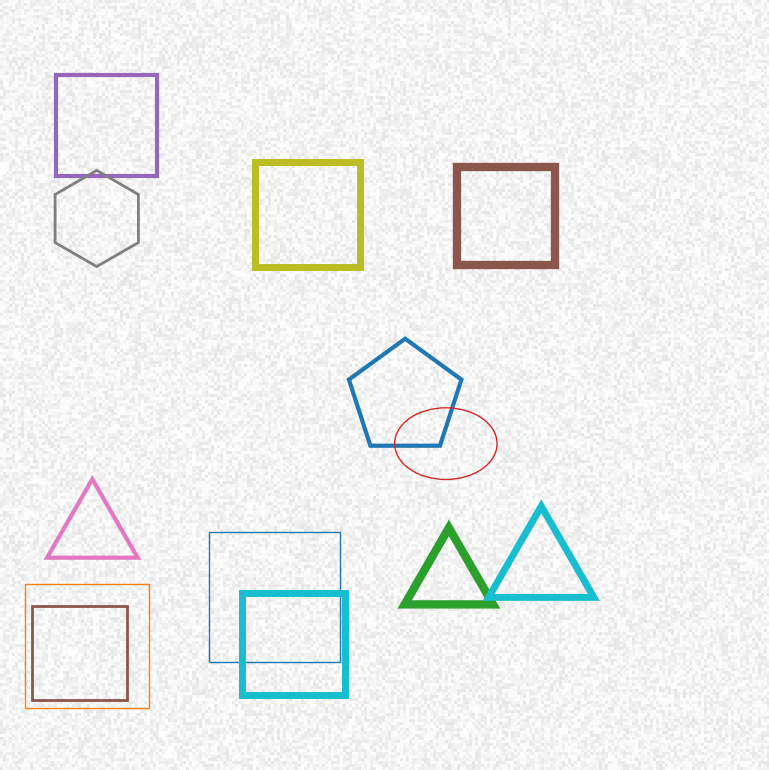[{"shape": "pentagon", "thickness": 1.5, "radius": 0.38, "center": [0.526, 0.483]}, {"shape": "square", "thickness": 0.5, "radius": 0.42, "center": [0.356, 0.224]}, {"shape": "square", "thickness": 0.5, "radius": 0.4, "center": [0.113, 0.161]}, {"shape": "triangle", "thickness": 3, "radius": 0.33, "center": [0.583, 0.248]}, {"shape": "oval", "thickness": 0.5, "radius": 0.33, "center": [0.579, 0.424]}, {"shape": "square", "thickness": 1.5, "radius": 0.33, "center": [0.138, 0.837]}, {"shape": "square", "thickness": 3, "radius": 0.32, "center": [0.658, 0.719]}, {"shape": "square", "thickness": 1, "radius": 0.31, "center": [0.103, 0.152]}, {"shape": "triangle", "thickness": 1.5, "radius": 0.34, "center": [0.12, 0.31]}, {"shape": "hexagon", "thickness": 1, "radius": 0.31, "center": [0.126, 0.716]}, {"shape": "square", "thickness": 2.5, "radius": 0.34, "center": [0.399, 0.721]}, {"shape": "triangle", "thickness": 2.5, "radius": 0.39, "center": [0.703, 0.264]}, {"shape": "square", "thickness": 2.5, "radius": 0.33, "center": [0.381, 0.164]}]